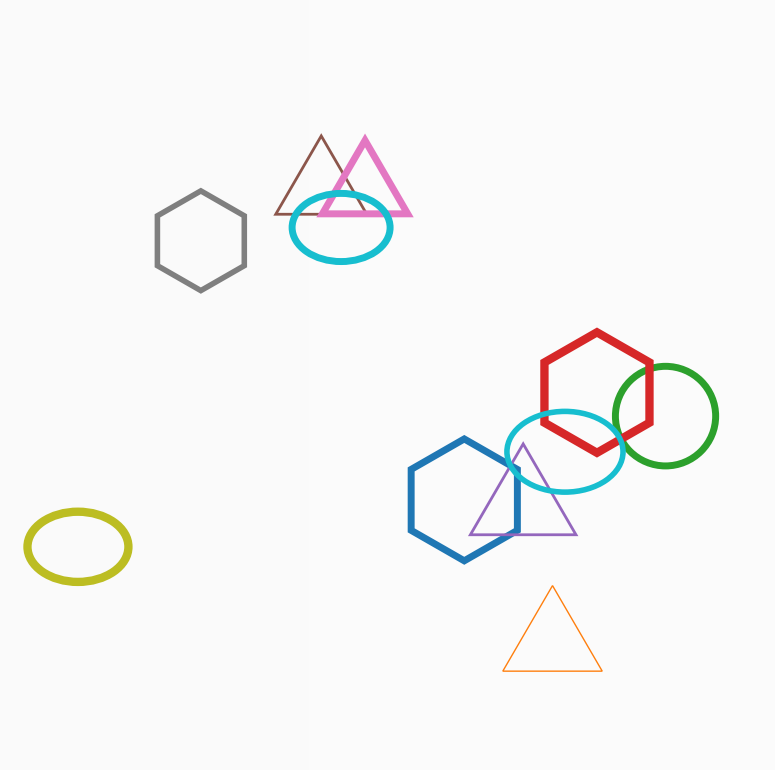[{"shape": "hexagon", "thickness": 2.5, "radius": 0.4, "center": [0.599, 0.351]}, {"shape": "triangle", "thickness": 0.5, "radius": 0.37, "center": [0.713, 0.165]}, {"shape": "circle", "thickness": 2.5, "radius": 0.32, "center": [0.859, 0.46]}, {"shape": "hexagon", "thickness": 3, "radius": 0.39, "center": [0.77, 0.49]}, {"shape": "triangle", "thickness": 1, "radius": 0.39, "center": [0.675, 0.345]}, {"shape": "triangle", "thickness": 1, "radius": 0.34, "center": [0.415, 0.756]}, {"shape": "triangle", "thickness": 2.5, "radius": 0.32, "center": [0.471, 0.754]}, {"shape": "hexagon", "thickness": 2, "radius": 0.32, "center": [0.259, 0.687]}, {"shape": "oval", "thickness": 3, "radius": 0.33, "center": [0.101, 0.29]}, {"shape": "oval", "thickness": 2.5, "radius": 0.32, "center": [0.44, 0.705]}, {"shape": "oval", "thickness": 2, "radius": 0.37, "center": [0.729, 0.413]}]